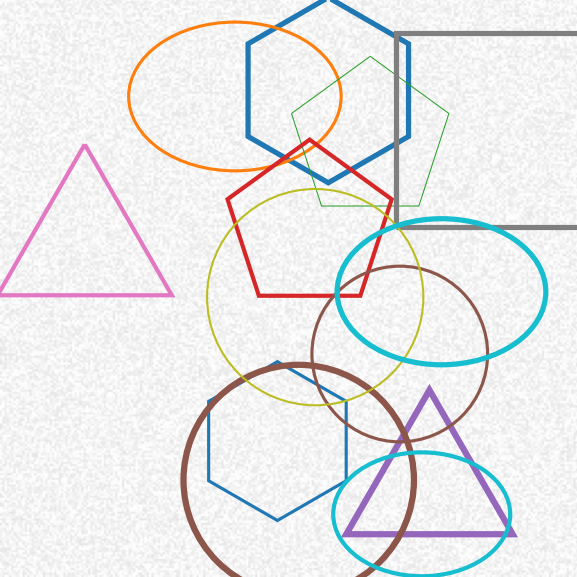[{"shape": "hexagon", "thickness": 1.5, "radius": 0.69, "center": [0.48, 0.235]}, {"shape": "hexagon", "thickness": 2.5, "radius": 0.8, "center": [0.568, 0.843]}, {"shape": "oval", "thickness": 1.5, "radius": 0.92, "center": [0.407, 0.832]}, {"shape": "pentagon", "thickness": 0.5, "radius": 0.72, "center": [0.641, 0.758]}, {"shape": "pentagon", "thickness": 2, "radius": 0.75, "center": [0.536, 0.608]}, {"shape": "triangle", "thickness": 3, "radius": 0.83, "center": [0.744, 0.157]}, {"shape": "circle", "thickness": 1.5, "radius": 0.76, "center": [0.692, 0.386]}, {"shape": "circle", "thickness": 3, "radius": 1.0, "center": [0.517, 0.168]}, {"shape": "triangle", "thickness": 2, "radius": 0.87, "center": [0.147, 0.575]}, {"shape": "square", "thickness": 2.5, "radius": 0.84, "center": [0.854, 0.774]}, {"shape": "circle", "thickness": 1, "radius": 0.94, "center": [0.546, 0.485]}, {"shape": "oval", "thickness": 2, "radius": 0.77, "center": [0.73, 0.109]}, {"shape": "oval", "thickness": 2.5, "radius": 0.9, "center": [0.764, 0.494]}]